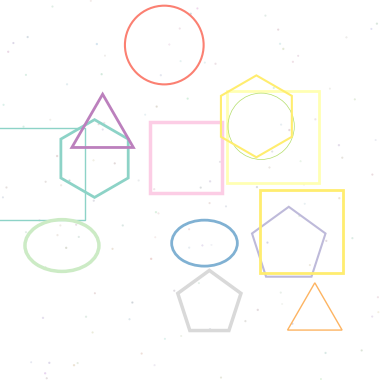[{"shape": "hexagon", "thickness": 2, "radius": 0.5, "center": [0.246, 0.588]}, {"shape": "square", "thickness": 1, "radius": 0.6, "center": [0.101, 0.548]}, {"shape": "square", "thickness": 2, "radius": 0.6, "center": [0.709, 0.643]}, {"shape": "pentagon", "thickness": 1.5, "radius": 0.5, "center": [0.75, 0.363]}, {"shape": "circle", "thickness": 1.5, "radius": 0.51, "center": [0.427, 0.883]}, {"shape": "oval", "thickness": 2, "radius": 0.43, "center": [0.531, 0.368]}, {"shape": "triangle", "thickness": 1, "radius": 0.41, "center": [0.818, 0.184]}, {"shape": "circle", "thickness": 0.5, "radius": 0.43, "center": [0.678, 0.672]}, {"shape": "square", "thickness": 2.5, "radius": 0.46, "center": [0.484, 0.591]}, {"shape": "pentagon", "thickness": 2.5, "radius": 0.43, "center": [0.544, 0.211]}, {"shape": "triangle", "thickness": 2, "radius": 0.46, "center": [0.267, 0.663]}, {"shape": "oval", "thickness": 2.5, "radius": 0.48, "center": [0.161, 0.362]}, {"shape": "square", "thickness": 2, "radius": 0.54, "center": [0.783, 0.399]}, {"shape": "hexagon", "thickness": 1.5, "radius": 0.53, "center": [0.666, 0.698]}]